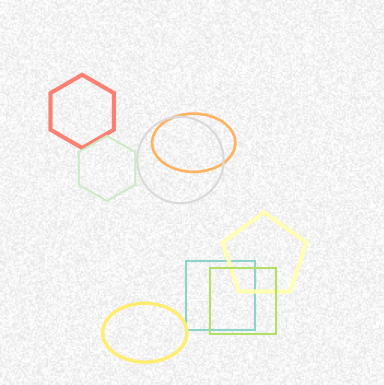[{"shape": "square", "thickness": 1.5, "radius": 0.45, "center": [0.572, 0.233]}, {"shape": "pentagon", "thickness": 3, "radius": 0.57, "center": [0.687, 0.335]}, {"shape": "hexagon", "thickness": 3, "radius": 0.48, "center": [0.214, 0.711]}, {"shape": "oval", "thickness": 2, "radius": 0.54, "center": [0.503, 0.629]}, {"shape": "square", "thickness": 1.5, "radius": 0.43, "center": [0.631, 0.217]}, {"shape": "circle", "thickness": 1.5, "radius": 0.56, "center": [0.469, 0.584]}, {"shape": "hexagon", "thickness": 1.5, "radius": 0.42, "center": [0.278, 0.562]}, {"shape": "oval", "thickness": 2.5, "radius": 0.55, "center": [0.376, 0.136]}]